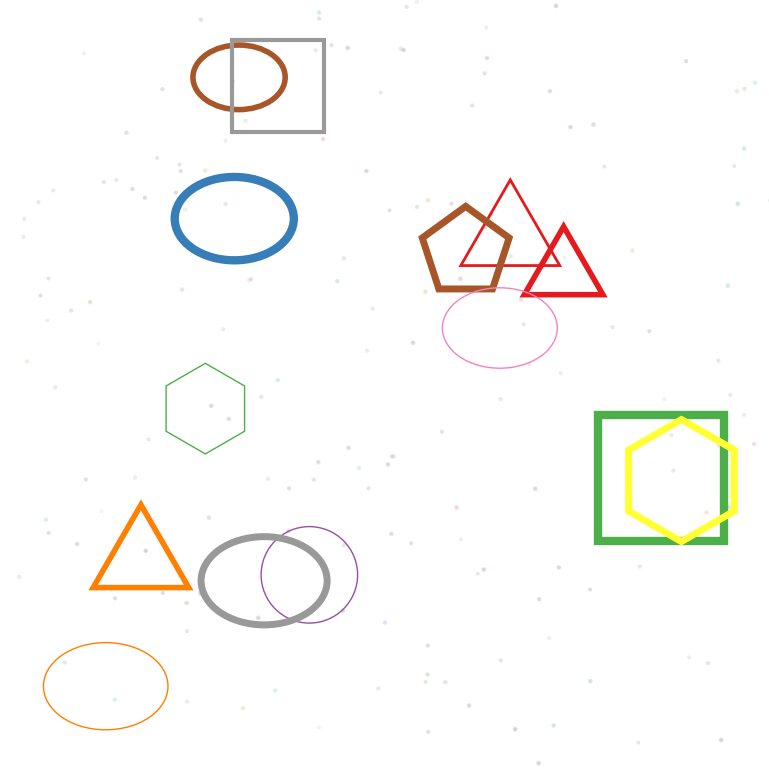[{"shape": "triangle", "thickness": 1, "radius": 0.37, "center": [0.663, 0.692]}, {"shape": "triangle", "thickness": 2, "radius": 0.29, "center": [0.732, 0.647]}, {"shape": "oval", "thickness": 3, "radius": 0.39, "center": [0.304, 0.716]}, {"shape": "square", "thickness": 3, "radius": 0.41, "center": [0.859, 0.379]}, {"shape": "hexagon", "thickness": 0.5, "radius": 0.29, "center": [0.267, 0.469]}, {"shape": "circle", "thickness": 0.5, "radius": 0.31, "center": [0.402, 0.253]}, {"shape": "oval", "thickness": 0.5, "radius": 0.4, "center": [0.137, 0.109]}, {"shape": "triangle", "thickness": 2, "radius": 0.36, "center": [0.183, 0.273]}, {"shape": "hexagon", "thickness": 2.5, "radius": 0.4, "center": [0.885, 0.376]}, {"shape": "oval", "thickness": 2, "radius": 0.3, "center": [0.31, 0.9]}, {"shape": "pentagon", "thickness": 2.5, "radius": 0.3, "center": [0.605, 0.673]}, {"shape": "oval", "thickness": 0.5, "radius": 0.37, "center": [0.649, 0.574]}, {"shape": "oval", "thickness": 2.5, "radius": 0.41, "center": [0.343, 0.246]}, {"shape": "square", "thickness": 1.5, "radius": 0.3, "center": [0.362, 0.888]}]